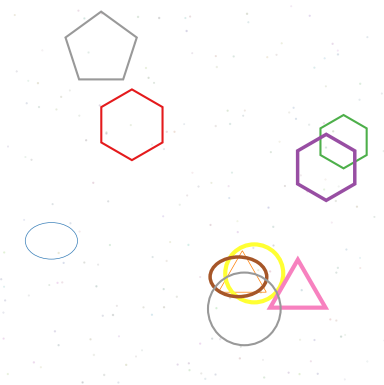[{"shape": "hexagon", "thickness": 1.5, "radius": 0.46, "center": [0.343, 0.676]}, {"shape": "oval", "thickness": 0.5, "radius": 0.34, "center": [0.134, 0.374]}, {"shape": "hexagon", "thickness": 1.5, "radius": 0.35, "center": [0.892, 0.632]}, {"shape": "hexagon", "thickness": 2.5, "radius": 0.43, "center": [0.847, 0.565]}, {"shape": "triangle", "thickness": 0.5, "radius": 0.36, "center": [0.629, 0.277]}, {"shape": "circle", "thickness": 3, "radius": 0.38, "center": [0.66, 0.29]}, {"shape": "oval", "thickness": 2.5, "radius": 0.37, "center": [0.619, 0.281]}, {"shape": "triangle", "thickness": 3, "radius": 0.42, "center": [0.774, 0.242]}, {"shape": "pentagon", "thickness": 1.5, "radius": 0.49, "center": [0.263, 0.872]}, {"shape": "circle", "thickness": 1.5, "radius": 0.47, "center": [0.635, 0.198]}]